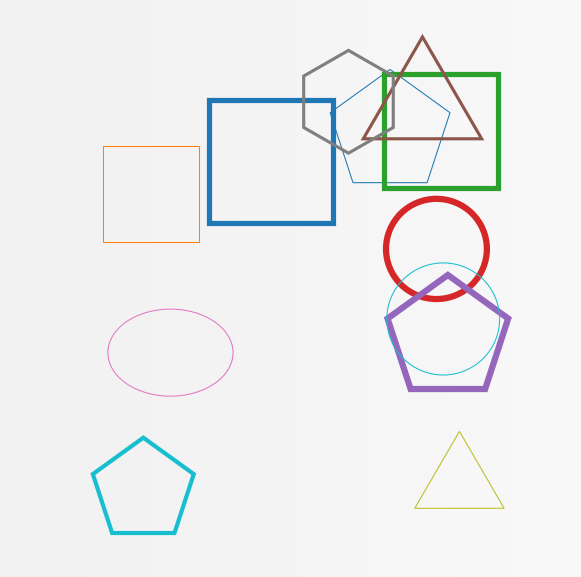[{"shape": "square", "thickness": 2.5, "radius": 0.53, "center": [0.466, 0.719]}, {"shape": "pentagon", "thickness": 0.5, "radius": 0.54, "center": [0.671, 0.77]}, {"shape": "square", "thickness": 0.5, "radius": 0.42, "center": [0.26, 0.664]}, {"shape": "square", "thickness": 2.5, "radius": 0.49, "center": [0.759, 0.773]}, {"shape": "circle", "thickness": 3, "radius": 0.43, "center": [0.751, 0.568]}, {"shape": "pentagon", "thickness": 3, "radius": 0.55, "center": [0.771, 0.414]}, {"shape": "triangle", "thickness": 1.5, "radius": 0.59, "center": [0.727, 0.818]}, {"shape": "oval", "thickness": 0.5, "radius": 0.54, "center": [0.293, 0.388]}, {"shape": "hexagon", "thickness": 1.5, "radius": 0.44, "center": [0.6, 0.823]}, {"shape": "triangle", "thickness": 0.5, "radius": 0.44, "center": [0.79, 0.163]}, {"shape": "pentagon", "thickness": 2, "radius": 0.46, "center": [0.247, 0.15]}, {"shape": "circle", "thickness": 0.5, "radius": 0.49, "center": [0.763, 0.447]}]